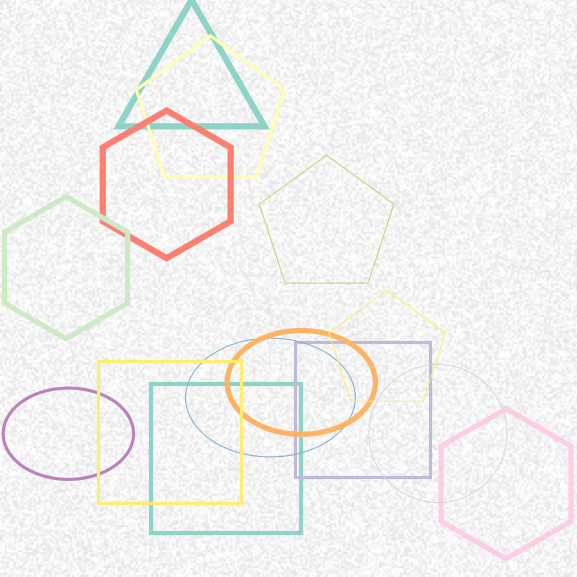[{"shape": "triangle", "thickness": 3, "radius": 0.73, "center": [0.332, 0.853]}, {"shape": "square", "thickness": 2, "radius": 0.65, "center": [0.391, 0.205]}, {"shape": "pentagon", "thickness": 1.5, "radius": 0.68, "center": [0.364, 0.802]}, {"shape": "square", "thickness": 1.5, "radius": 0.58, "center": [0.627, 0.291]}, {"shape": "hexagon", "thickness": 3, "radius": 0.64, "center": [0.289, 0.68]}, {"shape": "oval", "thickness": 0.5, "radius": 0.73, "center": [0.468, 0.311]}, {"shape": "oval", "thickness": 2.5, "radius": 0.64, "center": [0.522, 0.337]}, {"shape": "pentagon", "thickness": 0.5, "radius": 0.61, "center": [0.566, 0.608]}, {"shape": "hexagon", "thickness": 2.5, "radius": 0.65, "center": [0.876, 0.162]}, {"shape": "circle", "thickness": 0.5, "radius": 0.6, "center": [0.758, 0.248]}, {"shape": "oval", "thickness": 1.5, "radius": 0.56, "center": [0.118, 0.248]}, {"shape": "hexagon", "thickness": 2.5, "radius": 0.62, "center": [0.114, 0.536]}, {"shape": "pentagon", "thickness": 0.5, "radius": 0.53, "center": [0.67, 0.39]}, {"shape": "square", "thickness": 1.5, "radius": 0.62, "center": [0.294, 0.251]}]